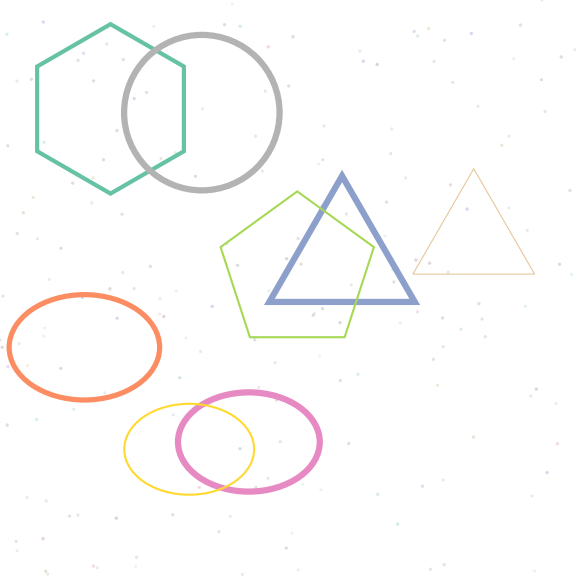[{"shape": "hexagon", "thickness": 2, "radius": 0.73, "center": [0.191, 0.811]}, {"shape": "oval", "thickness": 2.5, "radius": 0.65, "center": [0.146, 0.398]}, {"shape": "triangle", "thickness": 3, "radius": 0.73, "center": [0.592, 0.549]}, {"shape": "oval", "thickness": 3, "radius": 0.61, "center": [0.431, 0.234]}, {"shape": "pentagon", "thickness": 1, "radius": 0.7, "center": [0.515, 0.528]}, {"shape": "oval", "thickness": 1, "radius": 0.56, "center": [0.328, 0.221]}, {"shape": "triangle", "thickness": 0.5, "radius": 0.61, "center": [0.82, 0.585]}, {"shape": "circle", "thickness": 3, "radius": 0.67, "center": [0.349, 0.804]}]